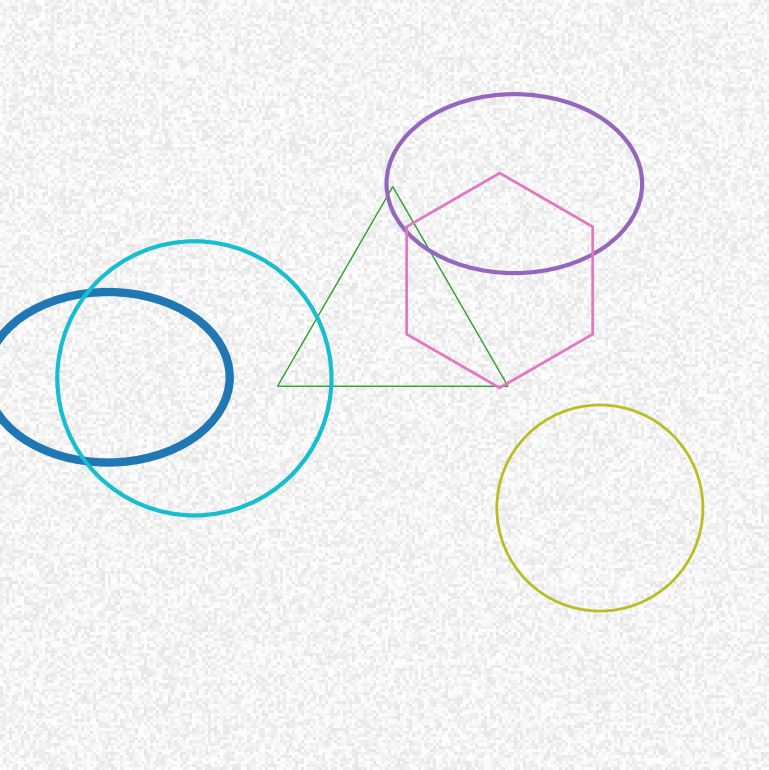[{"shape": "oval", "thickness": 3, "radius": 0.79, "center": [0.14, 0.51]}, {"shape": "triangle", "thickness": 0.5, "radius": 0.86, "center": [0.51, 0.585]}, {"shape": "oval", "thickness": 1.5, "radius": 0.83, "center": [0.668, 0.762]}, {"shape": "hexagon", "thickness": 1, "radius": 0.7, "center": [0.649, 0.636]}, {"shape": "circle", "thickness": 1, "radius": 0.67, "center": [0.779, 0.34]}, {"shape": "circle", "thickness": 1.5, "radius": 0.89, "center": [0.252, 0.509]}]